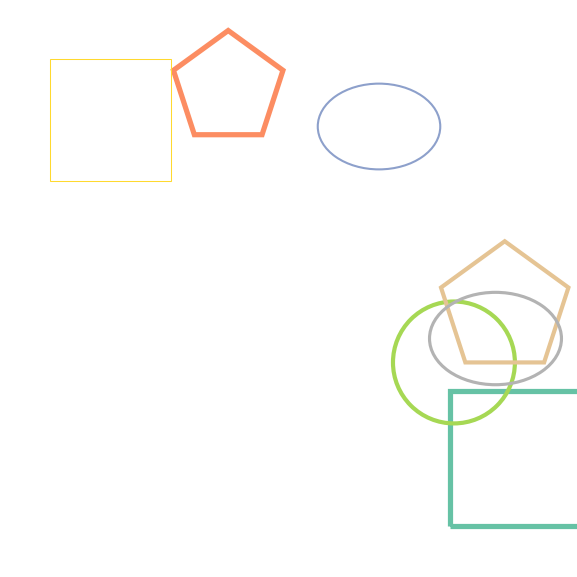[{"shape": "square", "thickness": 2.5, "radius": 0.58, "center": [0.895, 0.205]}, {"shape": "pentagon", "thickness": 2.5, "radius": 0.5, "center": [0.395, 0.847]}, {"shape": "oval", "thickness": 1, "radius": 0.53, "center": [0.656, 0.78]}, {"shape": "circle", "thickness": 2, "radius": 0.53, "center": [0.786, 0.372]}, {"shape": "square", "thickness": 0.5, "radius": 0.53, "center": [0.191, 0.791]}, {"shape": "pentagon", "thickness": 2, "radius": 0.58, "center": [0.874, 0.465]}, {"shape": "oval", "thickness": 1.5, "radius": 0.57, "center": [0.858, 0.413]}]